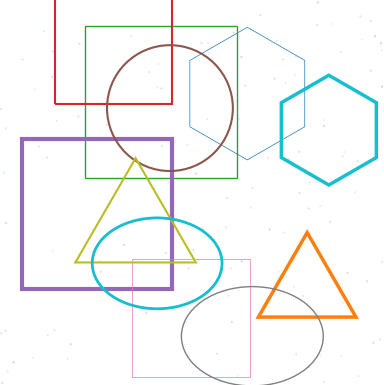[{"shape": "hexagon", "thickness": 0.5, "radius": 0.86, "center": [0.642, 0.757]}, {"shape": "triangle", "thickness": 2.5, "radius": 0.73, "center": [0.798, 0.25]}, {"shape": "square", "thickness": 1, "radius": 0.99, "center": [0.418, 0.734]}, {"shape": "square", "thickness": 1.5, "radius": 0.76, "center": [0.294, 0.882]}, {"shape": "square", "thickness": 3, "radius": 0.97, "center": [0.253, 0.445]}, {"shape": "circle", "thickness": 1.5, "radius": 0.82, "center": [0.441, 0.719]}, {"shape": "square", "thickness": 0.5, "radius": 0.76, "center": [0.496, 0.174]}, {"shape": "oval", "thickness": 1, "radius": 0.92, "center": [0.655, 0.127]}, {"shape": "triangle", "thickness": 1.5, "radius": 0.9, "center": [0.352, 0.409]}, {"shape": "oval", "thickness": 2, "radius": 0.84, "center": [0.408, 0.316]}, {"shape": "hexagon", "thickness": 2.5, "radius": 0.71, "center": [0.854, 0.662]}]